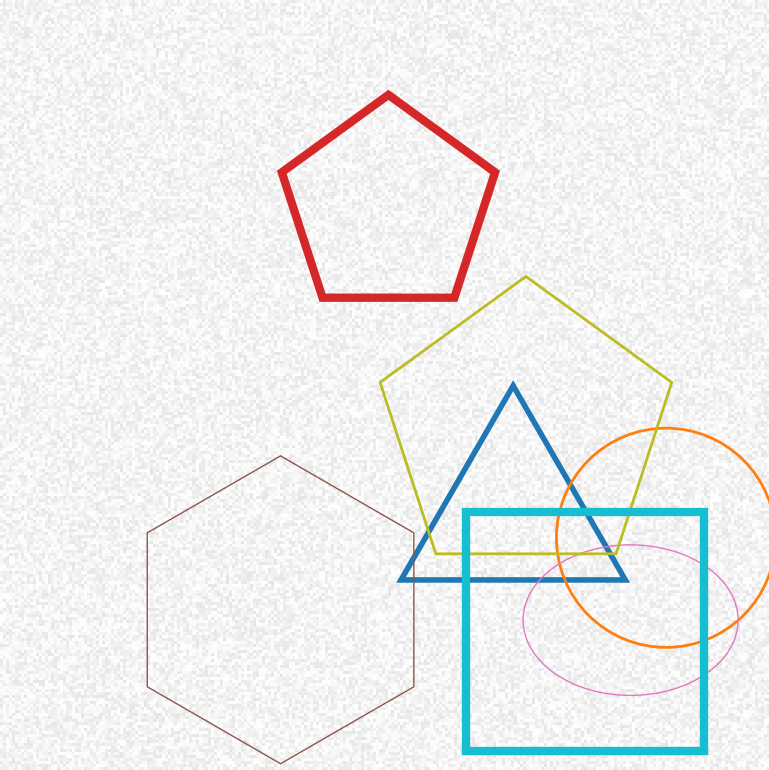[{"shape": "triangle", "thickness": 2, "radius": 0.84, "center": [0.666, 0.331]}, {"shape": "circle", "thickness": 1, "radius": 0.71, "center": [0.865, 0.302]}, {"shape": "pentagon", "thickness": 3, "radius": 0.73, "center": [0.504, 0.731]}, {"shape": "hexagon", "thickness": 0.5, "radius": 1.0, "center": [0.364, 0.208]}, {"shape": "oval", "thickness": 0.5, "radius": 0.7, "center": [0.819, 0.195]}, {"shape": "pentagon", "thickness": 1, "radius": 1.0, "center": [0.683, 0.442]}, {"shape": "square", "thickness": 3, "radius": 0.77, "center": [0.76, 0.18]}]